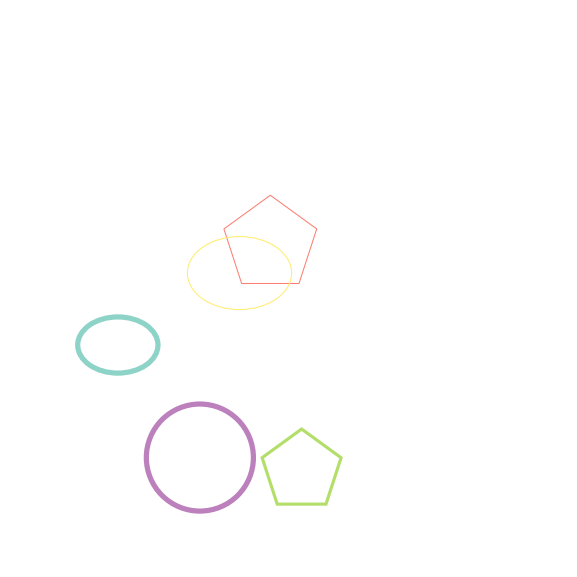[{"shape": "oval", "thickness": 2.5, "radius": 0.35, "center": [0.204, 0.402]}, {"shape": "pentagon", "thickness": 0.5, "radius": 0.42, "center": [0.468, 0.577]}, {"shape": "pentagon", "thickness": 1.5, "radius": 0.36, "center": [0.522, 0.184]}, {"shape": "circle", "thickness": 2.5, "radius": 0.46, "center": [0.346, 0.207]}, {"shape": "oval", "thickness": 0.5, "radius": 0.45, "center": [0.415, 0.526]}]